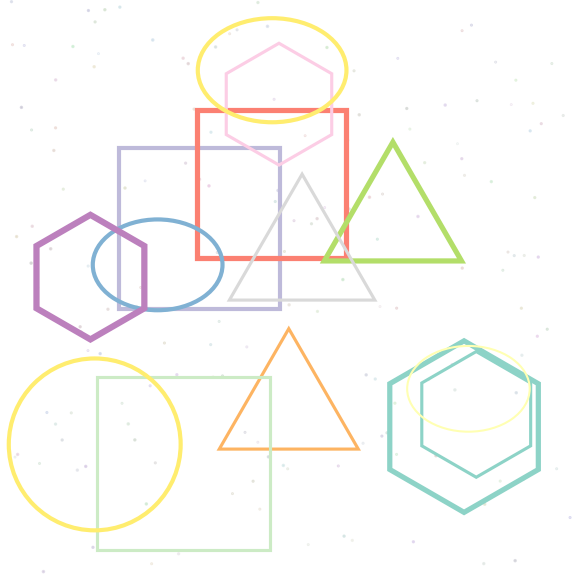[{"shape": "hexagon", "thickness": 1.5, "radius": 0.54, "center": [0.825, 0.282]}, {"shape": "hexagon", "thickness": 2.5, "radius": 0.74, "center": [0.804, 0.26]}, {"shape": "oval", "thickness": 1, "radius": 0.53, "center": [0.811, 0.326]}, {"shape": "square", "thickness": 2, "radius": 0.7, "center": [0.346, 0.604]}, {"shape": "square", "thickness": 2.5, "radius": 0.64, "center": [0.47, 0.68]}, {"shape": "oval", "thickness": 2, "radius": 0.56, "center": [0.273, 0.541]}, {"shape": "triangle", "thickness": 1.5, "radius": 0.69, "center": [0.5, 0.291]}, {"shape": "triangle", "thickness": 2.5, "radius": 0.69, "center": [0.68, 0.616]}, {"shape": "hexagon", "thickness": 1.5, "radius": 0.53, "center": [0.483, 0.819]}, {"shape": "triangle", "thickness": 1.5, "radius": 0.73, "center": [0.523, 0.552]}, {"shape": "hexagon", "thickness": 3, "radius": 0.54, "center": [0.157, 0.519]}, {"shape": "square", "thickness": 1.5, "radius": 0.75, "center": [0.318, 0.196]}, {"shape": "oval", "thickness": 2, "radius": 0.64, "center": [0.471, 0.878]}, {"shape": "circle", "thickness": 2, "radius": 0.74, "center": [0.164, 0.23]}]